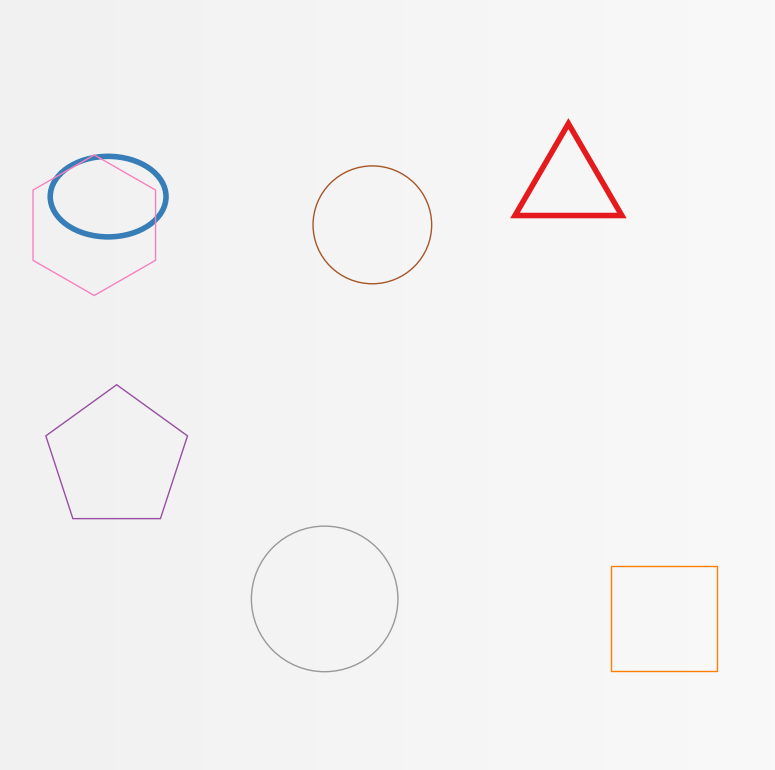[{"shape": "triangle", "thickness": 2, "radius": 0.4, "center": [0.733, 0.76]}, {"shape": "oval", "thickness": 2, "radius": 0.37, "center": [0.14, 0.745]}, {"shape": "pentagon", "thickness": 0.5, "radius": 0.48, "center": [0.151, 0.404]}, {"shape": "square", "thickness": 0.5, "radius": 0.34, "center": [0.857, 0.197]}, {"shape": "circle", "thickness": 0.5, "radius": 0.38, "center": [0.48, 0.708]}, {"shape": "hexagon", "thickness": 0.5, "radius": 0.46, "center": [0.122, 0.708]}, {"shape": "circle", "thickness": 0.5, "radius": 0.47, "center": [0.419, 0.222]}]